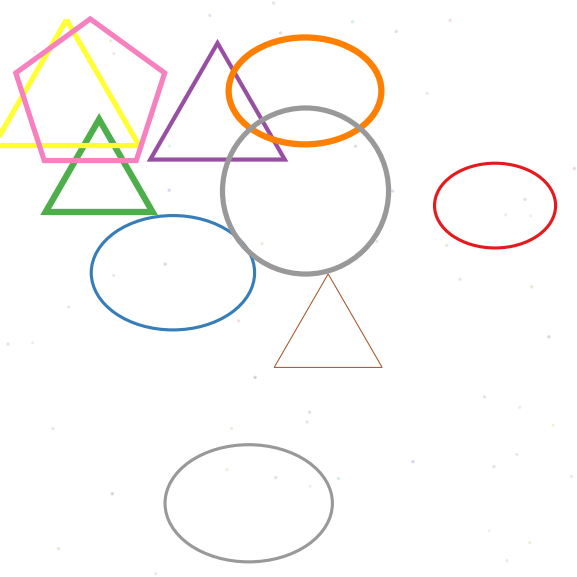[{"shape": "oval", "thickness": 1.5, "radius": 0.52, "center": [0.857, 0.643]}, {"shape": "oval", "thickness": 1.5, "radius": 0.71, "center": [0.299, 0.527]}, {"shape": "triangle", "thickness": 3, "radius": 0.53, "center": [0.172, 0.686]}, {"shape": "triangle", "thickness": 2, "radius": 0.67, "center": [0.377, 0.79]}, {"shape": "oval", "thickness": 3, "radius": 0.66, "center": [0.528, 0.842]}, {"shape": "triangle", "thickness": 2.5, "radius": 0.73, "center": [0.115, 0.82]}, {"shape": "triangle", "thickness": 0.5, "radius": 0.54, "center": [0.568, 0.417]}, {"shape": "pentagon", "thickness": 2.5, "radius": 0.68, "center": [0.156, 0.831]}, {"shape": "oval", "thickness": 1.5, "radius": 0.72, "center": [0.431, 0.128]}, {"shape": "circle", "thickness": 2.5, "radius": 0.72, "center": [0.529, 0.668]}]